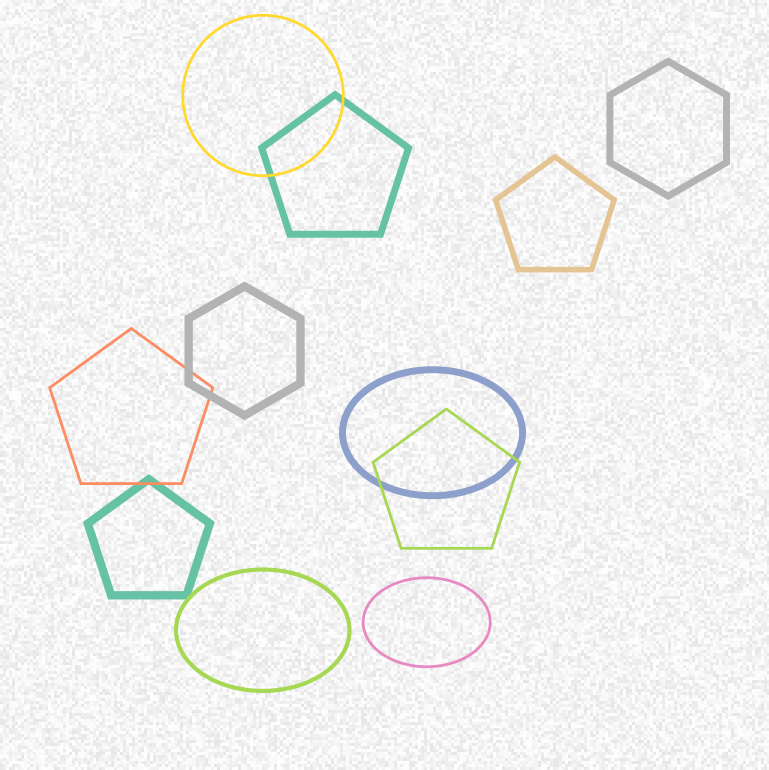[{"shape": "pentagon", "thickness": 2.5, "radius": 0.5, "center": [0.435, 0.777]}, {"shape": "pentagon", "thickness": 3, "radius": 0.42, "center": [0.193, 0.294]}, {"shape": "pentagon", "thickness": 1, "radius": 0.56, "center": [0.17, 0.462]}, {"shape": "oval", "thickness": 2.5, "radius": 0.58, "center": [0.562, 0.438]}, {"shape": "oval", "thickness": 1, "radius": 0.41, "center": [0.554, 0.192]}, {"shape": "pentagon", "thickness": 1, "radius": 0.5, "center": [0.58, 0.369]}, {"shape": "oval", "thickness": 1.5, "radius": 0.56, "center": [0.341, 0.182]}, {"shape": "circle", "thickness": 1, "radius": 0.52, "center": [0.342, 0.876]}, {"shape": "pentagon", "thickness": 2, "radius": 0.4, "center": [0.721, 0.715]}, {"shape": "hexagon", "thickness": 2.5, "radius": 0.44, "center": [0.868, 0.833]}, {"shape": "hexagon", "thickness": 3, "radius": 0.42, "center": [0.318, 0.544]}]